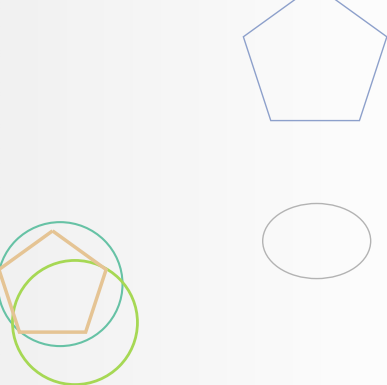[{"shape": "circle", "thickness": 1.5, "radius": 0.8, "center": [0.155, 0.262]}, {"shape": "pentagon", "thickness": 1, "radius": 0.97, "center": [0.813, 0.844]}, {"shape": "circle", "thickness": 2, "radius": 0.81, "center": [0.193, 0.162]}, {"shape": "pentagon", "thickness": 2.5, "radius": 0.73, "center": [0.136, 0.255]}, {"shape": "oval", "thickness": 1, "radius": 0.7, "center": [0.817, 0.374]}]